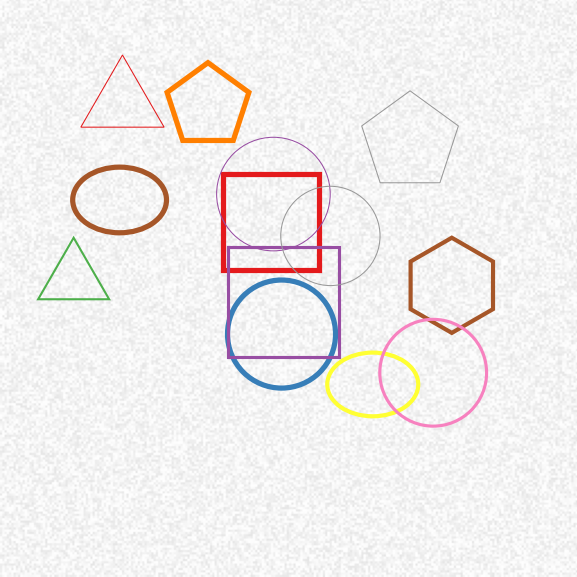[{"shape": "triangle", "thickness": 0.5, "radius": 0.42, "center": [0.212, 0.821]}, {"shape": "square", "thickness": 2.5, "radius": 0.42, "center": [0.469, 0.614]}, {"shape": "circle", "thickness": 2.5, "radius": 0.47, "center": [0.487, 0.421]}, {"shape": "triangle", "thickness": 1, "radius": 0.35, "center": [0.128, 0.516]}, {"shape": "circle", "thickness": 0.5, "radius": 0.49, "center": [0.473, 0.663]}, {"shape": "square", "thickness": 1.5, "radius": 0.48, "center": [0.49, 0.476]}, {"shape": "pentagon", "thickness": 2.5, "radius": 0.37, "center": [0.36, 0.816]}, {"shape": "oval", "thickness": 2, "radius": 0.39, "center": [0.645, 0.333]}, {"shape": "hexagon", "thickness": 2, "radius": 0.41, "center": [0.782, 0.505]}, {"shape": "oval", "thickness": 2.5, "radius": 0.41, "center": [0.207, 0.653]}, {"shape": "circle", "thickness": 1.5, "radius": 0.46, "center": [0.75, 0.354]}, {"shape": "circle", "thickness": 0.5, "radius": 0.43, "center": [0.572, 0.591]}, {"shape": "pentagon", "thickness": 0.5, "radius": 0.44, "center": [0.71, 0.754]}]